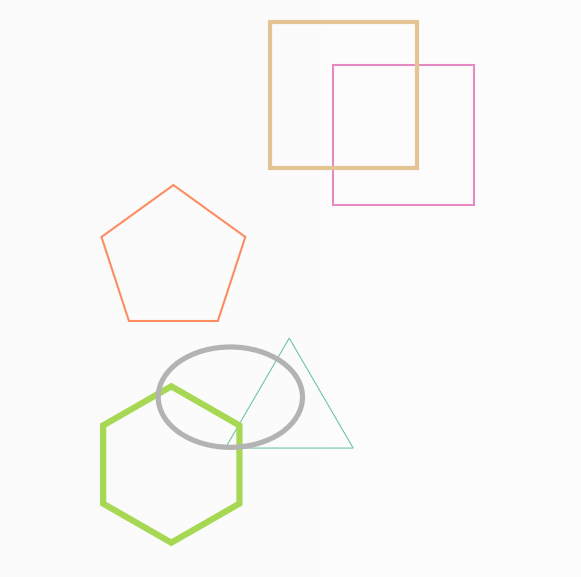[{"shape": "triangle", "thickness": 0.5, "radius": 0.63, "center": [0.498, 0.287]}, {"shape": "pentagon", "thickness": 1, "radius": 0.65, "center": [0.298, 0.549]}, {"shape": "square", "thickness": 1, "radius": 0.61, "center": [0.695, 0.766]}, {"shape": "hexagon", "thickness": 3, "radius": 0.68, "center": [0.295, 0.195]}, {"shape": "square", "thickness": 2, "radius": 0.63, "center": [0.591, 0.835]}, {"shape": "oval", "thickness": 2.5, "radius": 0.62, "center": [0.396, 0.311]}]